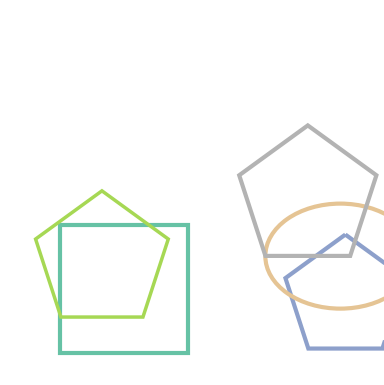[{"shape": "square", "thickness": 3, "radius": 0.83, "center": [0.322, 0.25]}, {"shape": "pentagon", "thickness": 3, "radius": 0.82, "center": [0.897, 0.227]}, {"shape": "pentagon", "thickness": 2.5, "radius": 0.91, "center": [0.265, 0.323]}, {"shape": "oval", "thickness": 3, "radius": 0.97, "center": [0.884, 0.335]}, {"shape": "pentagon", "thickness": 3, "radius": 0.94, "center": [0.8, 0.487]}]